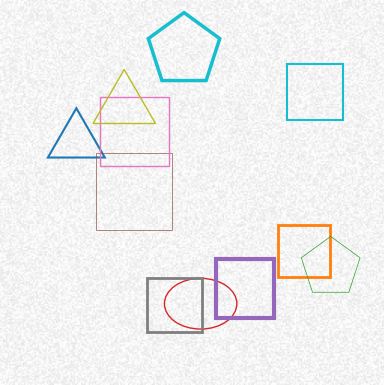[{"shape": "triangle", "thickness": 1.5, "radius": 0.43, "center": [0.198, 0.634]}, {"shape": "square", "thickness": 2, "radius": 0.34, "center": [0.79, 0.348]}, {"shape": "pentagon", "thickness": 0.5, "radius": 0.4, "center": [0.859, 0.306]}, {"shape": "oval", "thickness": 1, "radius": 0.47, "center": [0.521, 0.211]}, {"shape": "square", "thickness": 3, "radius": 0.38, "center": [0.636, 0.251]}, {"shape": "square", "thickness": 0.5, "radius": 0.5, "center": [0.348, 0.502]}, {"shape": "square", "thickness": 1, "radius": 0.45, "center": [0.349, 0.658]}, {"shape": "square", "thickness": 2, "radius": 0.35, "center": [0.454, 0.207]}, {"shape": "triangle", "thickness": 1, "radius": 0.47, "center": [0.323, 0.726]}, {"shape": "pentagon", "thickness": 2.5, "radius": 0.49, "center": [0.478, 0.87]}, {"shape": "square", "thickness": 1.5, "radius": 0.36, "center": [0.819, 0.76]}]